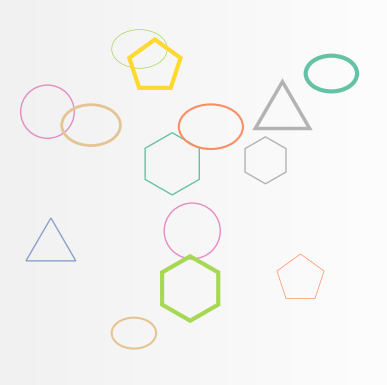[{"shape": "oval", "thickness": 3, "radius": 0.33, "center": [0.855, 0.809]}, {"shape": "hexagon", "thickness": 1, "radius": 0.4, "center": [0.444, 0.574]}, {"shape": "pentagon", "thickness": 0.5, "radius": 0.32, "center": [0.776, 0.277]}, {"shape": "oval", "thickness": 1.5, "radius": 0.41, "center": [0.544, 0.671]}, {"shape": "triangle", "thickness": 1, "radius": 0.37, "center": [0.131, 0.36]}, {"shape": "circle", "thickness": 1, "radius": 0.35, "center": [0.123, 0.71]}, {"shape": "circle", "thickness": 1, "radius": 0.36, "center": [0.496, 0.4]}, {"shape": "hexagon", "thickness": 3, "radius": 0.42, "center": [0.491, 0.251]}, {"shape": "oval", "thickness": 0.5, "radius": 0.36, "center": [0.36, 0.873]}, {"shape": "pentagon", "thickness": 3, "radius": 0.35, "center": [0.4, 0.828]}, {"shape": "oval", "thickness": 2, "radius": 0.38, "center": [0.235, 0.675]}, {"shape": "oval", "thickness": 1.5, "radius": 0.29, "center": [0.346, 0.135]}, {"shape": "hexagon", "thickness": 1, "radius": 0.3, "center": [0.685, 0.584]}, {"shape": "triangle", "thickness": 2.5, "radius": 0.41, "center": [0.729, 0.707]}]